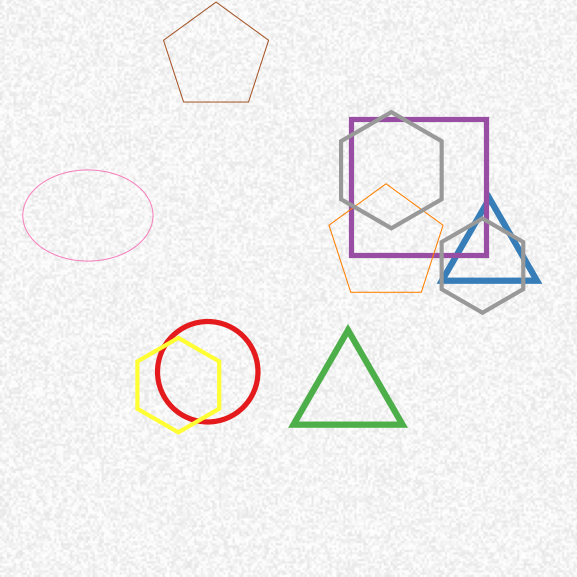[{"shape": "circle", "thickness": 2.5, "radius": 0.43, "center": [0.36, 0.355]}, {"shape": "triangle", "thickness": 3, "radius": 0.48, "center": [0.848, 0.561]}, {"shape": "triangle", "thickness": 3, "radius": 0.55, "center": [0.603, 0.318]}, {"shape": "square", "thickness": 2.5, "radius": 0.59, "center": [0.725, 0.675]}, {"shape": "pentagon", "thickness": 0.5, "radius": 0.52, "center": [0.668, 0.577]}, {"shape": "hexagon", "thickness": 2, "radius": 0.41, "center": [0.309, 0.332]}, {"shape": "pentagon", "thickness": 0.5, "radius": 0.48, "center": [0.374, 0.9]}, {"shape": "oval", "thickness": 0.5, "radius": 0.56, "center": [0.152, 0.626]}, {"shape": "hexagon", "thickness": 2, "radius": 0.41, "center": [0.835, 0.539]}, {"shape": "hexagon", "thickness": 2, "radius": 0.5, "center": [0.678, 0.704]}]